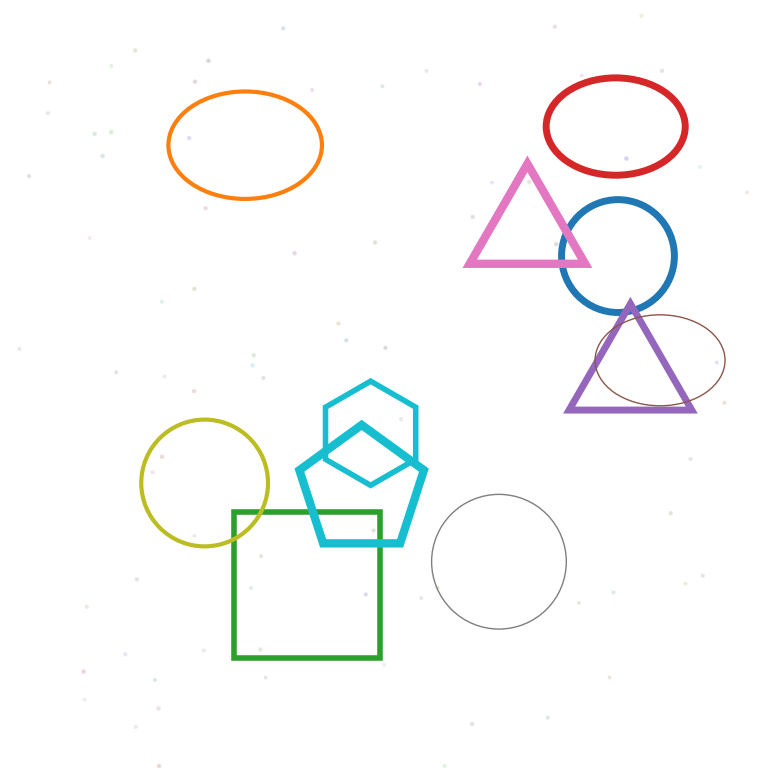[{"shape": "circle", "thickness": 2.5, "radius": 0.37, "center": [0.803, 0.667]}, {"shape": "oval", "thickness": 1.5, "radius": 0.5, "center": [0.318, 0.811]}, {"shape": "square", "thickness": 2, "radius": 0.47, "center": [0.398, 0.241]}, {"shape": "oval", "thickness": 2.5, "radius": 0.45, "center": [0.8, 0.836]}, {"shape": "triangle", "thickness": 2.5, "radius": 0.46, "center": [0.819, 0.513]}, {"shape": "oval", "thickness": 0.5, "radius": 0.42, "center": [0.857, 0.532]}, {"shape": "triangle", "thickness": 3, "radius": 0.43, "center": [0.685, 0.701]}, {"shape": "circle", "thickness": 0.5, "radius": 0.44, "center": [0.648, 0.27]}, {"shape": "circle", "thickness": 1.5, "radius": 0.41, "center": [0.266, 0.373]}, {"shape": "pentagon", "thickness": 3, "radius": 0.43, "center": [0.47, 0.363]}, {"shape": "hexagon", "thickness": 2, "radius": 0.34, "center": [0.481, 0.437]}]